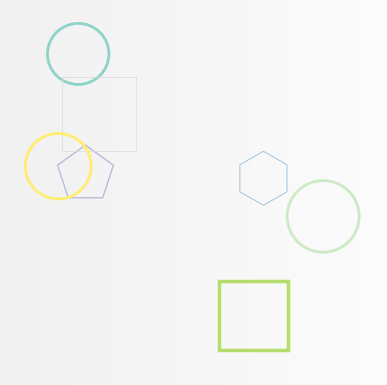[{"shape": "circle", "thickness": 2, "radius": 0.4, "center": [0.202, 0.86]}, {"shape": "pentagon", "thickness": 1, "radius": 0.38, "center": [0.221, 0.547]}, {"shape": "hexagon", "thickness": 0.5, "radius": 0.35, "center": [0.68, 0.537]}, {"shape": "square", "thickness": 2.5, "radius": 0.45, "center": [0.654, 0.18]}, {"shape": "square", "thickness": 0.5, "radius": 0.48, "center": [0.255, 0.704]}, {"shape": "circle", "thickness": 2, "radius": 0.47, "center": [0.834, 0.438]}, {"shape": "circle", "thickness": 2, "radius": 0.43, "center": [0.15, 0.568]}]